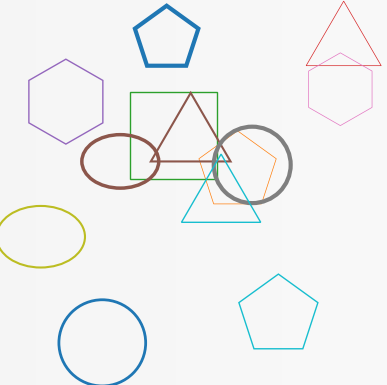[{"shape": "pentagon", "thickness": 3, "radius": 0.43, "center": [0.43, 0.899]}, {"shape": "circle", "thickness": 2, "radius": 0.56, "center": [0.264, 0.109]}, {"shape": "pentagon", "thickness": 0.5, "radius": 0.52, "center": [0.613, 0.555]}, {"shape": "square", "thickness": 1, "radius": 0.56, "center": [0.447, 0.648]}, {"shape": "triangle", "thickness": 0.5, "radius": 0.56, "center": [0.887, 0.885]}, {"shape": "hexagon", "thickness": 1, "radius": 0.55, "center": [0.17, 0.736]}, {"shape": "oval", "thickness": 2.5, "radius": 0.5, "center": [0.31, 0.581]}, {"shape": "triangle", "thickness": 1.5, "radius": 0.59, "center": [0.492, 0.64]}, {"shape": "hexagon", "thickness": 0.5, "radius": 0.47, "center": [0.878, 0.768]}, {"shape": "circle", "thickness": 3, "radius": 0.5, "center": [0.651, 0.572]}, {"shape": "oval", "thickness": 1.5, "radius": 0.57, "center": [0.105, 0.385]}, {"shape": "pentagon", "thickness": 1, "radius": 0.54, "center": [0.718, 0.181]}, {"shape": "triangle", "thickness": 1, "radius": 0.59, "center": [0.571, 0.482]}]